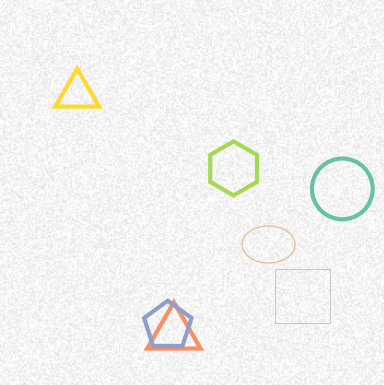[{"shape": "circle", "thickness": 3, "radius": 0.39, "center": [0.889, 0.509]}, {"shape": "triangle", "thickness": 3, "radius": 0.4, "center": [0.452, 0.135]}, {"shape": "pentagon", "thickness": 3, "radius": 0.32, "center": [0.436, 0.154]}, {"shape": "hexagon", "thickness": 3, "radius": 0.35, "center": [0.607, 0.563]}, {"shape": "triangle", "thickness": 3, "radius": 0.33, "center": [0.2, 0.756]}, {"shape": "oval", "thickness": 1, "radius": 0.34, "center": [0.698, 0.365]}, {"shape": "square", "thickness": 0.5, "radius": 0.35, "center": [0.786, 0.231]}]